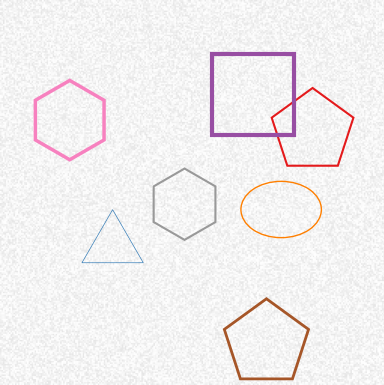[{"shape": "pentagon", "thickness": 1.5, "radius": 0.56, "center": [0.812, 0.66]}, {"shape": "triangle", "thickness": 0.5, "radius": 0.46, "center": [0.293, 0.364]}, {"shape": "square", "thickness": 3, "radius": 0.53, "center": [0.657, 0.755]}, {"shape": "oval", "thickness": 1, "radius": 0.52, "center": [0.73, 0.456]}, {"shape": "pentagon", "thickness": 2, "radius": 0.58, "center": [0.692, 0.109]}, {"shape": "hexagon", "thickness": 2.5, "radius": 0.51, "center": [0.181, 0.688]}, {"shape": "hexagon", "thickness": 1.5, "radius": 0.46, "center": [0.479, 0.47]}]